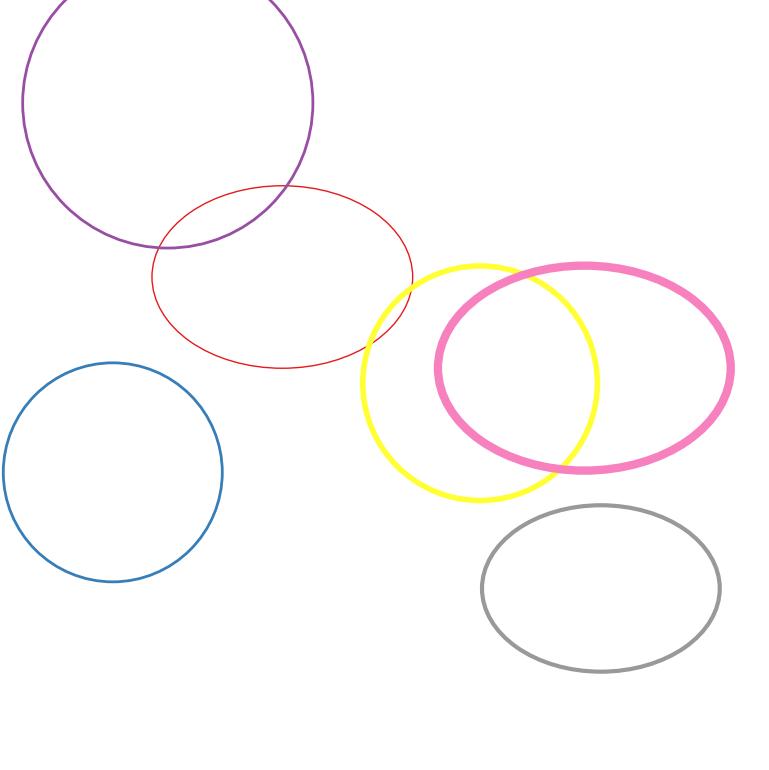[{"shape": "oval", "thickness": 0.5, "radius": 0.85, "center": [0.367, 0.64]}, {"shape": "circle", "thickness": 1, "radius": 0.71, "center": [0.146, 0.387]}, {"shape": "circle", "thickness": 1, "radius": 0.94, "center": [0.218, 0.866]}, {"shape": "circle", "thickness": 2, "radius": 0.76, "center": [0.623, 0.502]}, {"shape": "oval", "thickness": 3, "radius": 0.95, "center": [0.759, 0.522]}, {"shape": "oval", "thickness": 1.5, "radius": 0.77, "center": [0.78, 0.236]}]